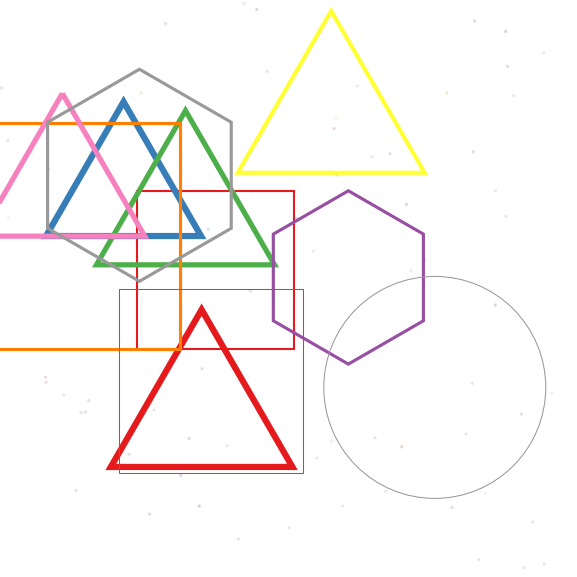[{"shape": "square", "thickness": 1, "radius": 0.68, "center": [0.373, 0.531]}, {"shape": "triangle", "thickness": 3, "radius": 0.91, "center": [0.349, 0.281]}, {"shape": "triangle", "thickness": 3, "radius": 0.77, "center": [0.214, 0.668]}, {"shape": "triangle", "thickness": 2.5, "radius": 0.89, "center": [0.321, 0.63]}, {"shape": "hexagon", "thickness": 1.5, "radius": 0.75, "center": [0.603, 0.519]}, {"shape": "square", "thickness": 1.5, "radius": 0.98, "center": [0.116, 0.59]}, {"shape": "triangle", "thickness": 2, "radius": 0.93, "center": [0.574, 0.793]}, {"shape": "square", "thickness": 0.5, "radius": 0.8, "center": [0.365, 0.34]}, {"shape": "triangle", "thickness": 2.5, "radius": 0.82, "center": [0.108, 0.673]}, {"shape": "circle", "thickness": 0.5, "radius": 0.96, "center": [0.753, 0.328]}, {"shape": "hexagon", "thickness": 1.5, "radius": 0.92, "center": [0.241, 0.696]}]